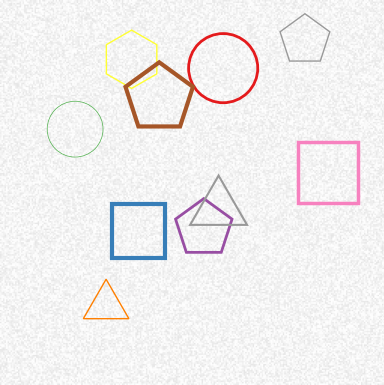[{"shape": "circle", "thickness": 2, "radius": 0.45, "center": [0.58, 0.823]}, {"shape": "square", "thickness": 3, "radius": 0.35, "center": [0.359, 0.4]}, {"shape": "circle", "thickness": 0.5, "radius": 0.36, "center": [0.195, 0.665]}, {"shape": "pentagon", "thickness": 2, "radius": 0.39, "center": [0.529, 0.407]}, {"shape": "triangle", "thickness": 1, "radius": 0.34, "center": [0.276, 0.206]}, {"shape": "hexagon", "thickness": 1, "radius": 0.38, "center": [0.342, 0.846]}, {"shape": "pentagon", "thickness": 3, "radius": 0.46, "center": [0.414, 0.746]}, {"shape": "square", "thickness": 2.5, "radius": 0.39, "center": [0.852, 0.552]}, {"shape": "triangle", "thickness": 1.5, "radius": 0.43, "center": [0.568, 0.459]}, {"shape": "pentagon", "thickness": 1, "radius": 0.34, "center": [0.792, 0.896]}]